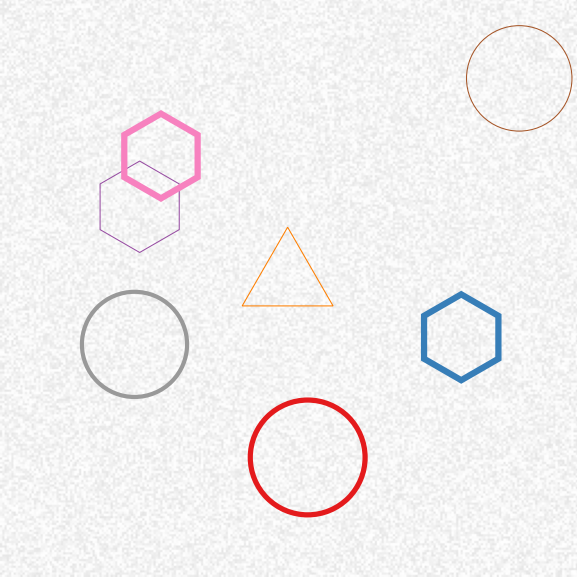[{"shape": "circle", "thickness": 2.5, "radius": 0.5, "center": [0.533, 0.207]}, {"shape": "hexagon", "thickness": 3, "radius": 0.37, "center": [0.799, 0.415]}, {"shape": "hexagon", "thickness": 0.5, "radius": 0.4, "center": [0.242, 0.641]}, {"shape": "triangle", "thickness": 0.5, "radius": 0.45, "center": [0.498, 0.515]}, {"shape": "circle", "thickness": 0.5, "radius": 0.46, "center": [0.899, 0.863]}, {"shape": "hexagon", "thickness": 3, "radius": 0.37, "center": [0.279, 0.729]}, {"shape": "circle", "thickness": 2, "radius": 0.46, "center": [0.233, 0.403]}]